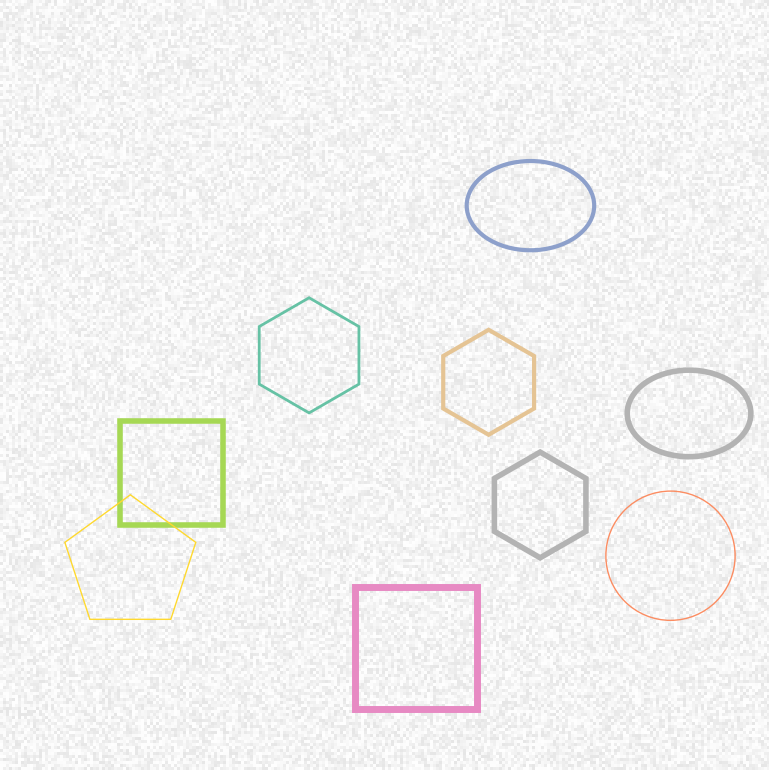[{"shape": "hexagon", "thickness": 1, "radius": 0.37, "center": [0.401, 0.539]}, {"shape": "circle", "thickness": 0.5, "radius": 0.42, "center": [0.871, 0.278]}, {"shape": "oval", "thickness": 1.5, "radius": 0.41, "center": [0.689, 0.733]}, {"shape": "square", "thickness": 2.5, "radius": 0.4, "center": [0.54, 0.158]}, {"shape": "square", "thickness": 2, "radius": 0.34, "center": [0.223, 0.386]}, {"shape": "pentagon", "thickness": 0.5, "radius": 0.45, "center": [0.169, 0.268]}, {"shape": "hexagon", "thickness": 1.5, "radius": 0.34, "center": [0.635, 0.504]}, {"shape": "oval", "thickness": 2, "radius": 0.4, "center": [0.895, 0.463]}, {"shape": "hexagon", "thickness": 2, "radius": 0.34, "center": [0.701, 0.344]}]